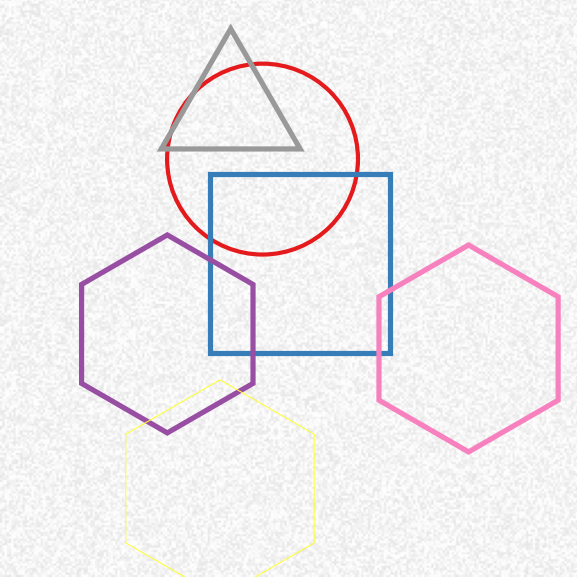[{"shape": "circle", "thickness": 2, "radius": 0.83, "center": [0.455, 0.724]}, {"shape": "square", "thickness": 2.5, "radius": 0.78, "center": [0.519, 0.542]}, {"shape": "hexagon", "thickness": 2.5, "radius": 0.86, "center": [0.29, 0.421]}, {"shape": "hexagon", "thickness": 0.5, "radius": 0.94, "center": [0.381, 0.153]}, {"shape": "hexagon", "thickness": 2.5, "radius": 0.9, "center": [0.811, 0.396]}, {"shape": "triangle", "thickness": 2.5, "radius": 0.69, "center": [0.4, 0.811]}]